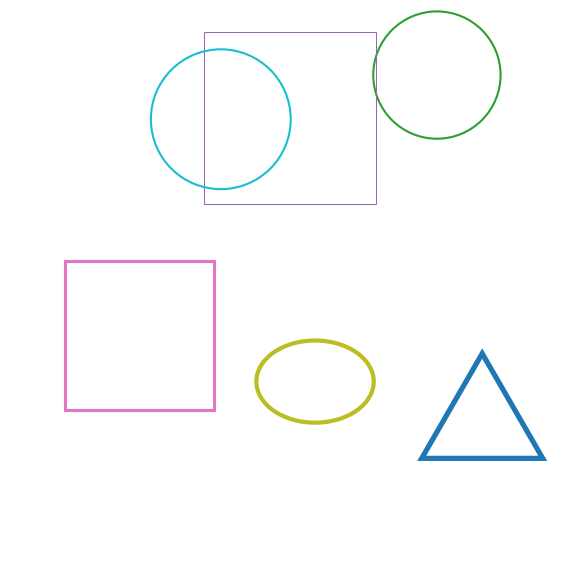[{"shape": "triangle", "thickness": 2.5, "radius": 0.6, "center": [0.835, 0.266]}, {"shape": "circle", "thickness": 1, "radius": 0.55, "center": [0.757, 0.869]}, {"shape": "square", "thickness": 0.5, "radius": 0.74, "center": [0.502, 0.795]}, {"shape": "square", "thickness": 1.5, "radius": 0.65, "center": [0.241, 0.418]}, {"shape": "oval", "thickness": 2, "radius": 0.51, "center": [0.546, 0.338]}, {"shape": "circle", "thickness": 1, "radius": 0.61, "center": [0.382, 0.793]}]